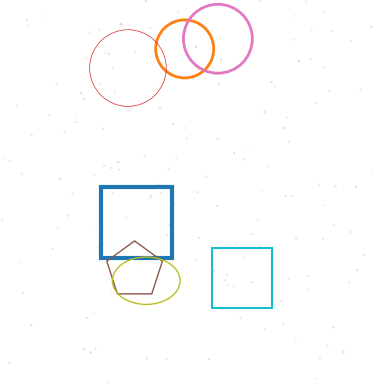[{"shape": "square", "thickness": 3, "radius": 0.46, "center": [0.355, 0.421]}, {"shape": "circle", "thickness": 2, "radius": 0.38, "center": [0.48, 0.873]}, {"shape": "circle", "thickness": 0.5, "radius": 0.5, "center": [0.332, 0.823]}, {"shape": "pentagon", "thickness": 1, "radius": 0.38, "center": [0.35, 0.298]}, {"shape": "circle", "thickness": 2, "radius": 0.45, "center": [0.566, 0.899]}, {"shape": "oval", "thickness": 1, "radius": 0.44, "center": [0.38, 0.271]}, {"shape": "square", "thickness": 1.5, "radius": 0.39, "center": [0.628, 0.278]}]